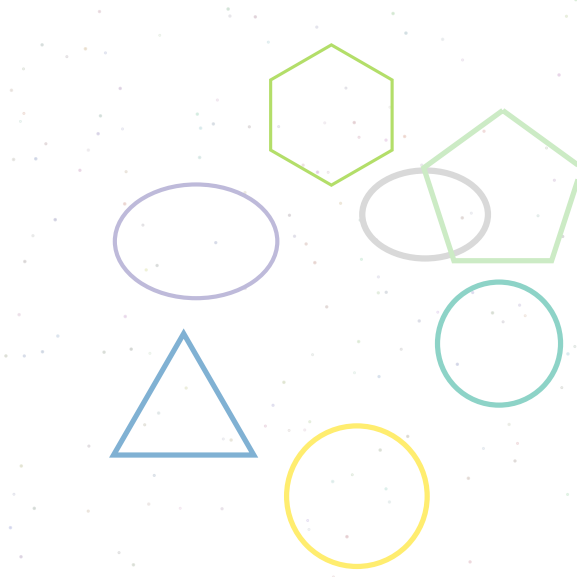[{"shape": "circle", "thickness": 2.5, "radius": 0.53, "center": [0.864, 0.404]}, {"shape": "oval", "thickness": 2, "radius": 0.7, "center": [0.34, 0.581]}, {"shape": "triangle", "thickness": 2.5, "radius": 0.7, "center": [0.318, 0.281]}, {"shape": "hexagon", "thickness": 1.5, "radius": 0.61, "center": [0.574, 0.8]}, {"shape": "oval", "thickness": 3, "radius": 0.54, "center": [0.736, 0.628]}, {"shape": "pentagon", "thickness": 2.5, "radius": 0.72, "center": [0.871, 0.664]}, {"shape": "circle", "thickness": 2.5, "radius": 0.61, "center": [0.618, 0.14]}]